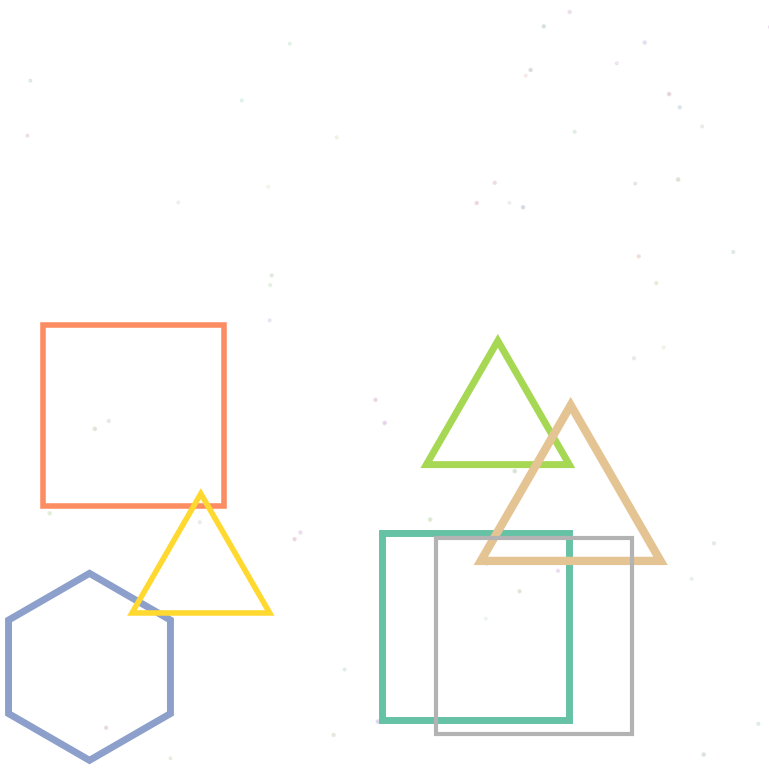[{"shape": "square", "thickness": 2.5, "radius": 0.61, "center": [0.617, 0.187]}, {"shape": "square", "thickness": 2, "radius": 0.59, "center": [0.174, 0.46]}, {"shape": "hexagon", "thickness": 2.5, "radius": 0.61, "center": [0.116, 0.134]}, {"shape": "triangle", "thickness": 2.5, "radius": 0.54, "center": [0.647, 0.45]}, {"shape": "triangle", "thickness": 2, "radius": 0.52, "center": [0.261, 0.256]}, {"shape": "triangle", "thickness": 3, "radius": 0.67, "center": [0.741, 0.339]}, {"shape": "square", "thickness": 1.5, "radius": 0.64, "center": [0.694, 0.174]}]